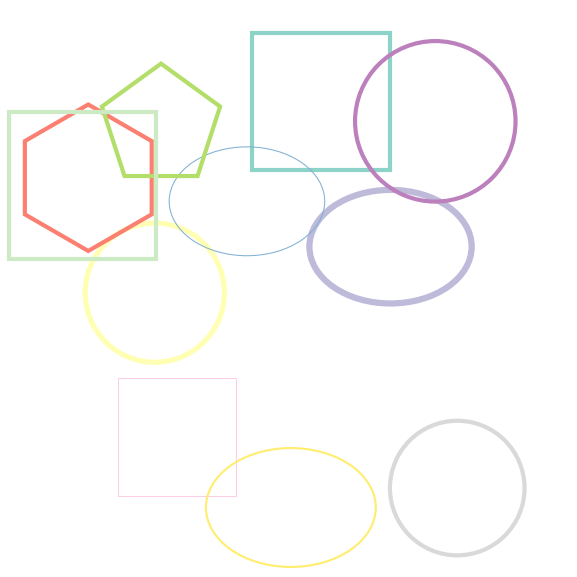[{"shape": "square", "thickness": 2, "radius": 0.59, "center": [0.556, 0.823]}, {"shape": "circle", "thickness": 2.5, "radius": 0.6, "center": [0.268, 0.492]}, {"shape": "oval", "thickness": 3, "radius": 0.7, "center": [0.676, 0.572]}, {"shape": "hexagon", "thickness": 2, "radius": 0.63, "center": [0.153, 0.691]}, {"shape": "oval", "thickness": 0.5, "radius": 0.67, "center": [0.428, 0.651]}, {"shape": "pentagon", "thickness": 2, "radius": 0.54, "center": [0.279, 0.781]}, {"shape": "square", "thickness": 0.5, "radius": 0.51, "center": [0.306, 0.243]}, {"shape": "circle", "thickness": 2, "radius": 0.58, "center": [0.792, 0.154]}, {"shape": "circle", "thickness": 2, "radius": 0.69, "center": [0.754, 0.789]}, {"shape": "square", "thickness": 2, "radius": 0.64, "center": [0.142, 0.678]}, {"shape": "oval", "thickness": 1, "radius": 0.74, "center": [0.504, 0.12]}]